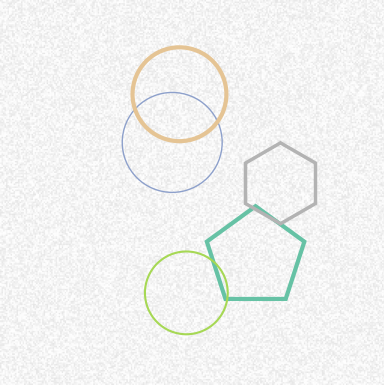[{"shape": "pentagon", "thickness": 3, "radius": 0.67, "center": [0.664, 0.331]}, {"shape": "circle", "thickness": 1, "radius": 0.65, "center": [0.447, 0.63]}, {"shape": "circle", "thickness": 1.5, "radius": 0.54, "center": [0.484, 0.239]}, {"shape": "circle", "thickness": 3, "radius": 0.61, "center": [0.466, 0.755]}, {"shape": "hexagon", "thickness": 2.5, "radius": 0.53, "center": [0.729, 0.524]}]